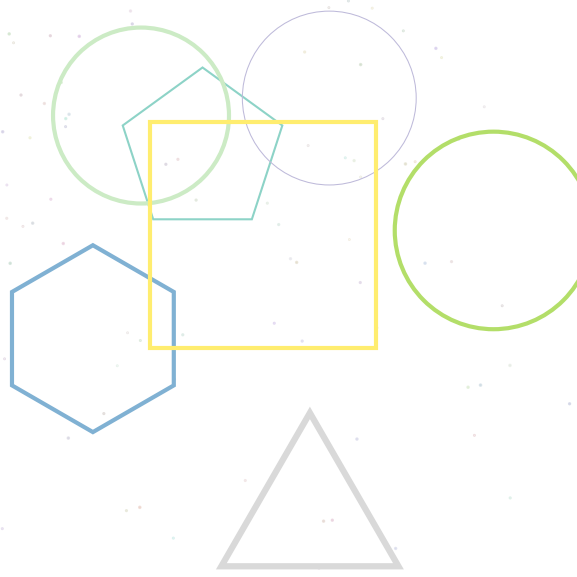[{"shape": "pentagon", "thickness": 1, "radius": 0.73, "center": [0.351, 0.737]}, {"shape": "circle", "thickness": 0.5, "radius": 0.75, "center": [0.57, 0.829]}, {"shape": "hexagon", "thickness": 2, "radius": 0.81, "center": [0.161, 0.413]}, {"shape": "circle", "thickness": 2, "radius": 0.86, "center": [0.855, 0.6]}, {"shape": "triangle", "thickness": 3, "radius": 0.89, "center": [0.537, 0.107]}, {"shape": "circle", "thickness": 2, "radius": 0.76, "center": [0.244, 0.799]}, {"shape": "square", "thickness": 2, "radius": 0.98, "center": [0.455, 0.592]}]